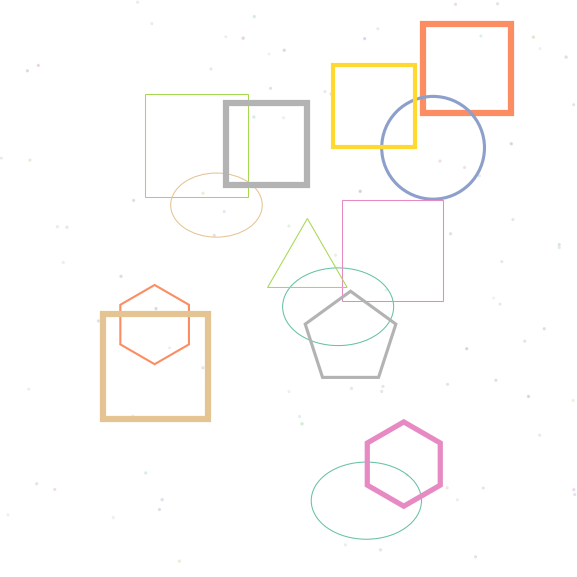[{"shape": "oval", "thickness": 0.5, "radius": 0.48, "center": [0.586, 0.468]}, {"shape": "oval", "thickness": 0.5, "radius": 0.48, "center": [0.634, 0.132]}, {"shape": "square", "thickness": 3, "radius": 0.38, "center": [0.809, 0.88]}, {"shape": "hexagon", "thickness": 1, "radius": 0.34, "center": [0.268, 0.437]}, {"shape": "circle", "thickness": 1.5, "radius": 0.44, "center": [0.75, 0.743]}, {"shape": "hexagon", "thickness": 2.5, "radius": 0.36, "center": [0.699, 0.196]}, {"shape": "square", "thickness": 0.5, "radius": 0.44, "center": [0.68, 0.565]}, {"shape": "square", "thickness": 0.5, "radius": 0.45, "center": [0.34, 0.747]}, {"shape": "triangle", "thickness": 0.5, "radius": 0.4, "center": [0.532, 0.541]}, {"shape": "square", "thickness": 2, "radius": 0.36, "center": [0.648, 0.815]}, {"shape": "square", "thickness": 3, "radius": 0.45, "center": [0.269, 0.364]}, {"shape": "oval", "thickness": 0.5, "radius": 0.4, "center": [0.375, 0.644]}, {"shape": "square", "thickness": 3, "radius": 0.35, "center": [0.462, 0.75]}, {"shape": "pentagon", "thickness": 1.5, "radius": 0.41, "center": [0.607, 0.412]}]